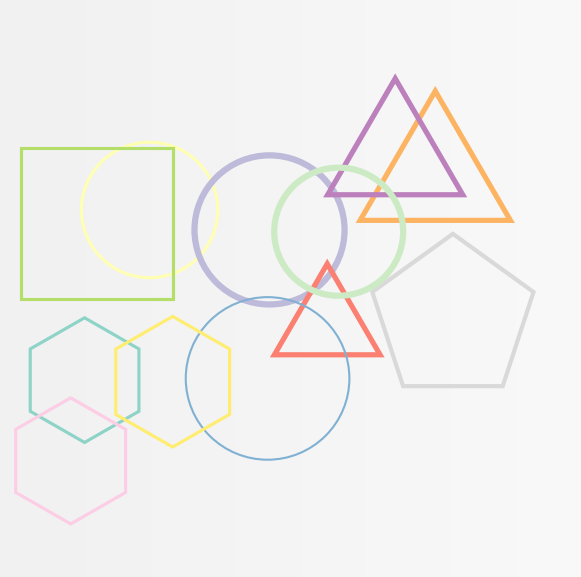[{"shape": "hexagon", "thickness": 1.5, "radius": 0.54, "center": [0.146, 0.341]}, {"shape": "circle", "thickness": 1.5, "radius": 0.59, "center": [0.257, 0.636]}, {"shape": "circle", "thickness": 3, "radius": 0.65, "center": [0.464, 0.601]}, {"shape": "triangle", "thickness": 2.5, "radius": 0.52, "center": [0.563, 0.437]}, {"shape": "circle", "thickness": 1, "radius": 0.7, "center": [0.46, 0.344]}, {"shape": "triangle", "thickness": 2.5, "radius": 0.75, "center": [0.749, 0.692]}, {"shape": "square", "thickness": 1.5, "radius": 0.65, "center": [0.167, 0.612]}, {"shape": "hexagon", "thickness": 1.5, "radius": 0.55, "center": [0.122, 0.201]}, {"shape": "pentagon", "thickness": 2, "radius": 0.73, "center": [0.779, 0.448]}, {"shape": "triangle", "thickness": 2.5, "radius": 0.67, "center": [0.68, 0.729]}, {"shape": "circle", "thickness": 3, "radius": 0.55, "center": [0.583, 0.598]}, {"shape": "hexagon", "thickness": 1.5, "radius": 0.57, "center": [0.297, 0.338]}]